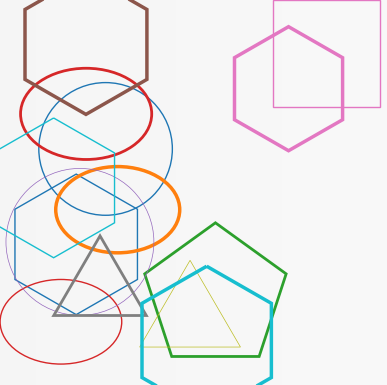[{"shape": "circle", "thickness": 1, "radius": 0.86, "center": [0.272, 0.613]}, {"shape": "hexagon", "thickness": 1, "radius": 0.91, "center": [0.197, 0.365]}, {"shape": "oval", "thickness": 2.5, "radius": 0.8, "center": [0.304, 0.455]}, {"shape": "pentagon", "thickness": 2, "radius": 0.96, "center": [0.556, 0.229]}, {"shape": "oval", "thickness": 2, "radius": 0.85, "center": [0.222, 0.704]}, {"shape": "oval", "thickness": 1, "radius": 0.78, "center": [0.157, 0.164]}, {"shape": "circle", "thickness": 0.5, "radius": 0.95, "center": [0.206, 0.372]}, {"shape": "hexagon", "thickness": 2.5, "radius": 0.91, "center": [0.222, 0.885]}, {"shape": "hexagon", "thickness": 2.5, "radius": 0.81, "center": [0.745, 0.77]}, {"shape": "square", "thickness": 1, "radius": 0.69, "center": [0.842, 0.861]}, {"shape": "triangle", "thickness": 2, "radius": 0.69, "center": [0.258, 0.249]}, {"shape": "triangle", "thickness": 0.5, "radius": 0.75, "center": [0.49, 0.174]}, {"shape": "hexagon", "thickness": 2.5, "radius": 0.96, "center": [0.533, 0.116]}, {"shape": "hexagon", "thickness": 1, "radius": 0.91, "center": [0.138, 0.512]}]